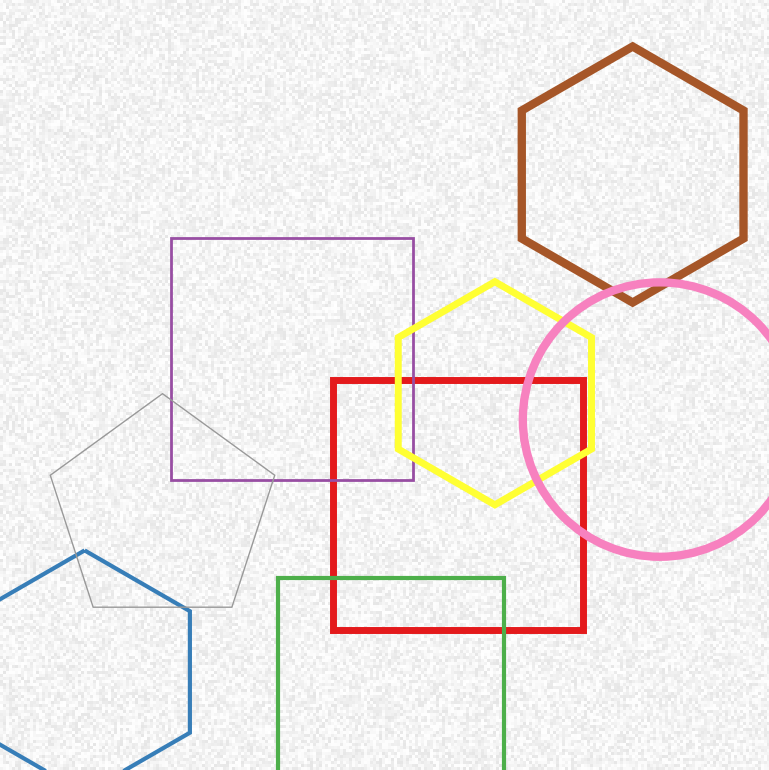[{"shape": "square", "thickness": 2.5, "radius": 0.81, "center": [0.595, 0.344]}, {"shape": "hexagon", "thickness": 1.5, "radius": 0.79, "center": [0.11, 0.127]}, {"shape": "square", "thickness": 1.5, "radius": 0.73, "center": [0.508, 0.102]}, {"shape": "square", "thickness": 1, "radius": 0.78, "center": [0.38, 0.534]}, {"shape": "hexagon", "thickness": 2.5, "radius": 0.72, "center": [0.643, 0.489]}, {"shape": "hexagon", "thickness": 3, "radius": 0.83, "center": [0.822, 0.773]}, {"shape": "circle", "thickness": 3, "radius": 0.89, "center": [0.857, 0.455]}, {"shape": "pentagon", "thickness": 0.5, "radius": 0.77, "center": [0.211, 0.335]}]